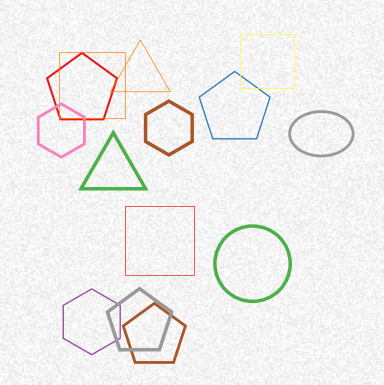[{"shape": "pentagon", "thickness": 1.5, "radius": 0.48, "center": [0.213, 0.767]}, {"shape": "square", "thickness": 0.5, "radius": 0.45, "center": [0.414, 0.376]}, {"shape": "pentagon", "thickness": 1, "radius": 0.48, "center": [0.61, 0.718]}, {"shape": "triangle", "thickness": 2.5, "radius": 0.48, "center": [0.294, 0.558]}, {"shape": "circle", "thickness": 2.5, "radius": 0.49, "center": [0.656, 0.315]}, {"shape": "hexagon", "thickness": 1, "radius": 0.43, "center": [0.238, 0.164]}, {"shape": "square", "thickness": 0.5, "radius": 0.43, "center": [0.24, 0.779]}, {"shape": "triangle", "thickness": 0.5, "radius": 0.45, "center": [0.364, 0.807]}, {"shape": "square", "thickness": 0.5, "radius": 0.35, "center": [0.693, 0.841]}, {"shape": "pentagon", "thickness": 2, "radius": 0.42, "center": [0.401, 0.127]}, {"shape": "hexagon", "thickness": 2.5, "radius": 0.35, "center": [0.439, 0.667]}, {"shape": "hexagon", "thickness": 2, "radius": 0.35, "center": [0.159, 0.661]}, {"shape": "oval", "thickness": 2, "radius": 0.41, "center": [0.835, 0.653]}, {"shape": "pentagon", "thickness": 2.5, "radius": 0.44, "center": [0.362, 0.162]}]